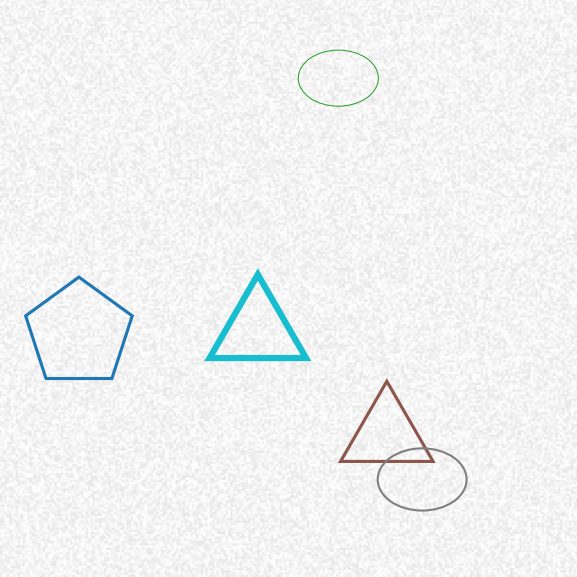[{"shape": "pentagon", "thickness": 1.5, "radius": 0.49, "center": [0.137, 0.422]}, {"shape": "oval", "thickness": 0.5, "radius": 0.35, "center": [0.586, 0.864]}, {"shape": "triangle", "thickness": 1.5, "radius": 0.46, "center": [0.67, 0.246]}, {"shape": "oval", "thickness": 1, "radius": 0.38, "center": [0.731, 0.169]}, {"shape": "triangle", "thickness": 3, "radius": 0.48, "center": [0.446, 0.427]}]